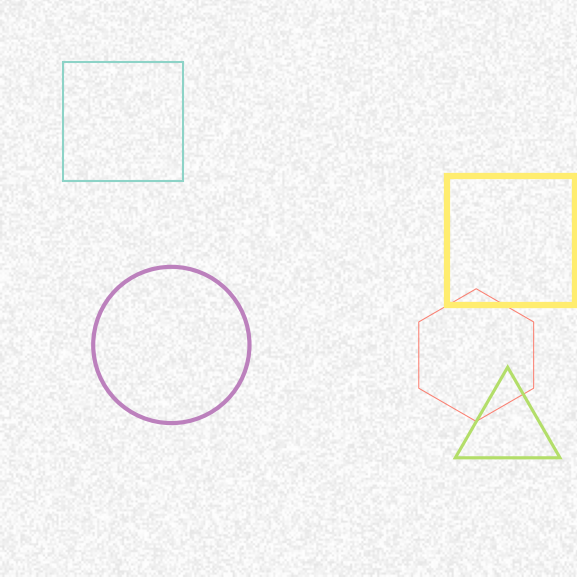[{"shape": "square", "thickness": 1, "radius": 0.52, "center": [0.213, 0.789]}, {"shape": "hexagon", "thickness": 0.5, "radius": 0.57, "center": [0.825, 0.384]}, {"shape": "triangle", "thickness": 1.5, "radius": 0.52, "center": [0.879, 0.259]}, {"shape": "circle", "thickness": 2, "radius": 0.68, "center": [0.297, 0.402]}, {"shape": "square", "thickness": 3, "radius": 0.55, "center": [0.885, 0.583]}]